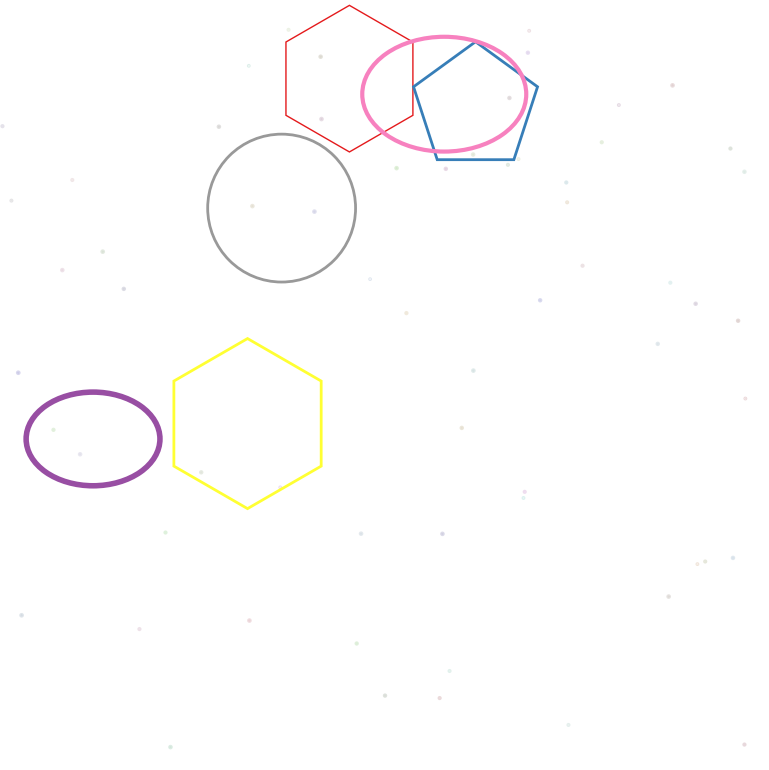[{"shape": "hexagon", "thickness": 0.5, "radius": 0.48, "center": [0.454, 0.898]}, {"shape": "pentagon", "thickness": 1, "radius": 0.42, "center": [0.618, 0.861]}, {"shape": "oval", "thickness": 2, "radius": 0.43, "center": [0.121, 0.43]}, {"shape": "hexagon", "thickness": 1, "radius": 0.55, "center": [0.321, 0.45]}, {"shape": "oval", "thickness": 1.5, "radius": 0.53, "center": [0.577, 0.878]}, {"shape": "circle", "thickness": 1, "radius": 0.48, "center": [0.366, 0.73]}]